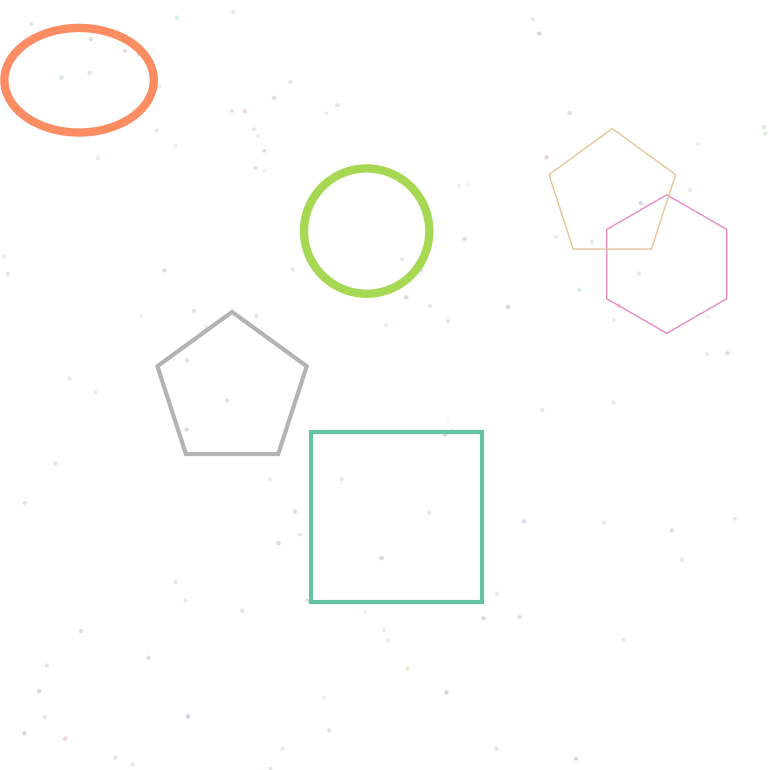[{"shape": "square", "thickness": 1.5, "radius": 0.55, "center": [0.515, 0.328]}, {"shape": "oval", "thickness": 3, "radius": 0.49, "center": [0.103, 0.896]}, {"shape": "hexagon", "thickness": 0.5, "radius": 0.45, "center": [0.866, 0.657]}, {"shape": "circle", "thickness": 3, "radius": 0.41, "center": [0.476, 0.7]}, {"shape": "pentagon", "thickness": 0.5, "radius": 0.43, "center": [0.795, 0.746]}, {"shape": "pentagon", "thickness": 1.5, "radius": 0.51, "center": [0.301, 0.493]}]